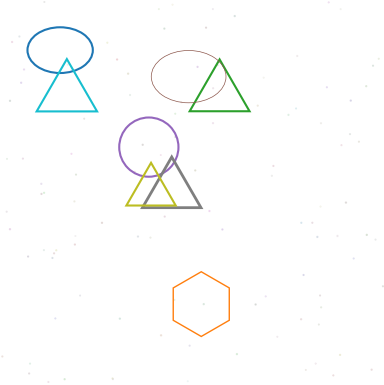[{"shape": "oval", "thickness": 1.5, "radius": 0.42, "center": [0.156, 0.87]}, {"shape": "hexagon", "thickness": 1, "radius": 0.42, "center": [0.523, 0.21]}, {"shape": "triangle", "thickness": 1.5, "radius": 0.45, "center": [0.57, 0.756]}, {"shape": "circle", "thickness": 1.5, "radius": 0.38, "center": [0.387, 0.618]}, {"shape": "oval", "thickness": 0.5, "radius": 0.49, "center": [0.49, 0.801]}, {"shape": "triangle", "thickness": 2, "radius": 0.44, "center": [0.446, 0.504]}, {"shape": "triangle", "thickness": 1.5, "radius": 0.37, "center": [0.392, 0.503]}, {"shape": "triangle", "thickness": 1.5, "radius": 0.45, "center": [0.174, 0.756]}]